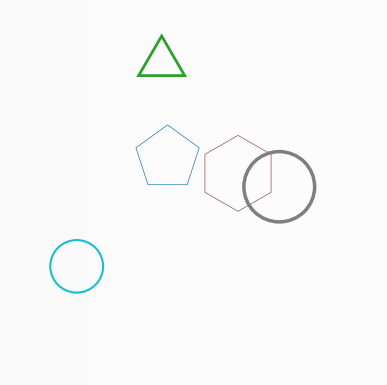[{"shape": "pentagon", "thickness": 0.5, "radius": 0.43, "center": [0.432, 0.59]}, {"shape": "triangle", "thickness": 2, "radius": 0.34, "center": [0.417, 0.838]}, {"shape": "hexagon", "thickness": 0.5, "radius": 0.49, "center": [0.614, 0.55]}, {"shape": "circle", "thickness": 2.5, "radius": 0.46, "center": [0.721, 0.515]}, {"shape": "circle", "thickness": 1.5, "radius": 0.34, "center": [0.198, 0.308]}]